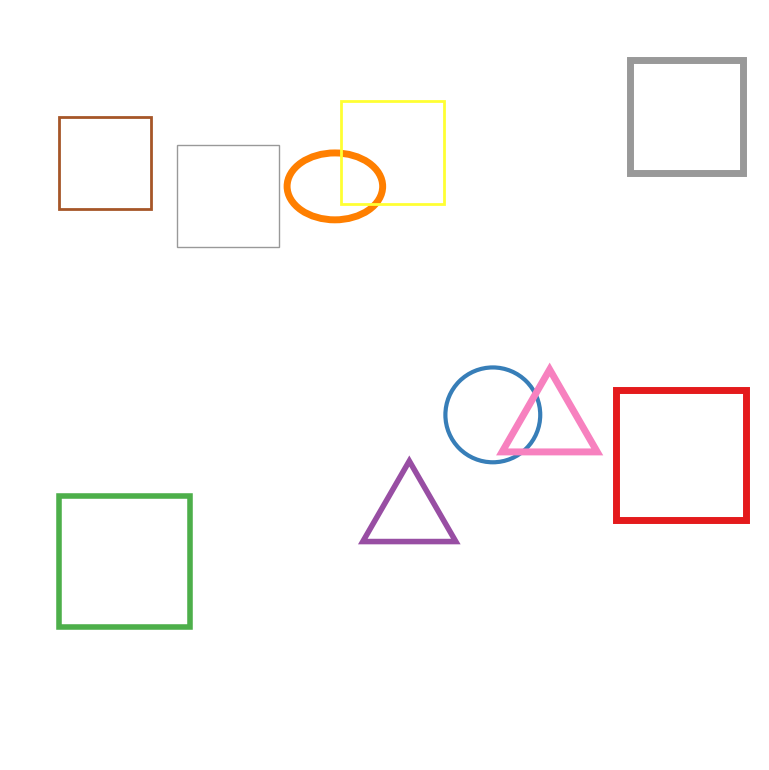[{"shape": "square", "thickness": 2.5, "radius": 0.42, "center": [0.884, 0.409]}, {"shape": "circle", "thickness": 1.5, "radius": 0.31, "center": [0.64, 0.461]}, {"shape": "square", "thickness": 2, "radius": 0.43, "center": [0.162, 0.27]}, {"shape": "triangle", "thickness": 2, "radius": 0.35, "center": [0.532, 0.332]}, {"shape": "oval", "thickness": 2.5, "radius": 0.31, "center": [0.435, 0.758]}, {"shape": "square", "thickness": 1, "radius": 0.33, "center": [0.51, 0.802]}, {"shape": "square", "thickness": 1, "radius": 0.3, "center": [0.136, 0.788]}, {"shape": "triangle", "thickness": 2.5, "radius": 0.36, "center": [0.714, 0.449]}, {"shape": "square", "thickness": 0.5, "radius": 0.33, "center": [0.296, 0.746]}, {"shape": "square", "thickness": 2.5, "radius": 0.37, "center": [0.892, 0.849]}]